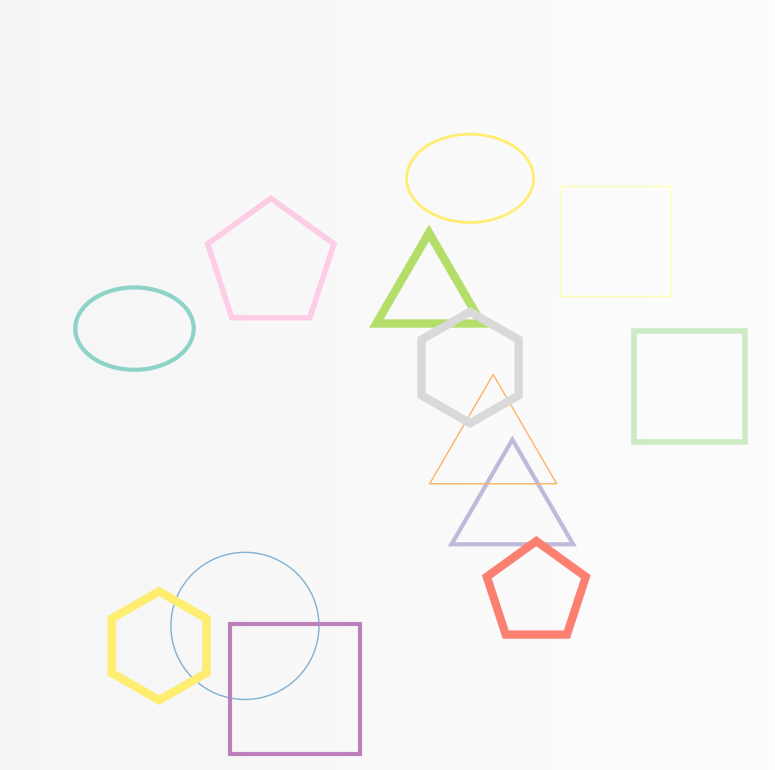[{"shape": "oval", "thickness": 1.5, "radius": 0.38, "center": [0.174, 0.573]}, {"shape": "square", "thickness": 0.5, "radius": 0.36, "center": [0.795, 0.687]}, {"shape": "triangle", "thickness": 1.5, "radius": 0.45, "center": [0.661, 0.338]}, {"shape": "pentagon", "thickness": 3, "radius": 0.34, "center": [0.692, 0.23]}, {"shape": "circle", "thickness": 0.5, "radius": 0.48, "center": [0.316, 0.187]}, {"shape": "triangle", "thickness": 0.5, "radius": 0.47, "center": [0.636, 0.419]}, {"shape": "triangle", "thickness": 3, "radius": 0.39, "center": [0.554, 0.619]}, {"shape": "pentagon", "thickness": 2, "radius": 0.43, "center": [0.349, 0.657]}, {"shape": "hexagon", "thickness": 3, "radius": 0.36, "center": [0.607, 0.523]}, {"shape": "square", "thickness": 1.5, "radius": 0.42, "center": [0.381, 0.105]}, {"shape": "square", "thickness": 2, "radius": 0.36, "center": [0.89, 0.498]}, {"shape": "oval", "thickness": 1, "radius": 0.41, "center": [0.607, 0.768]}, {"shape": "hexagon", "thickness": 3, "radius": 0.35, "center": [0.205, 0.161]}]